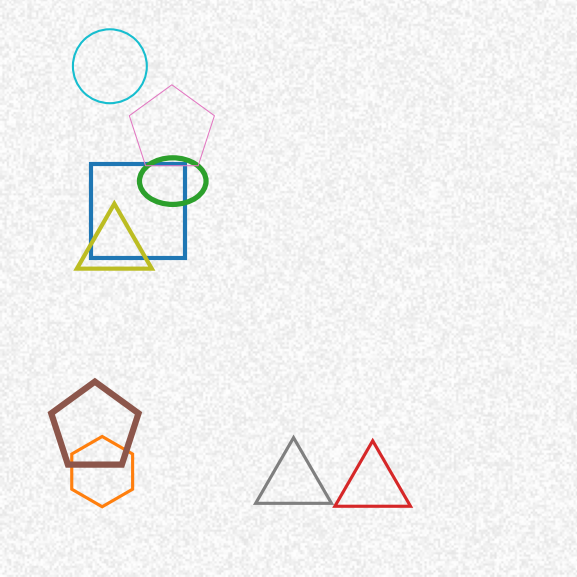[{"shape": "square", "thickness": 2, "radius": 0.41, "center": [0.239, 0.633]}, {"shape": "hexagon", "thickness": 1.5, "radius": 0.3, "center": [0.177, 0.182]}, {"shape": "oval", "thickness": 2.5, "radius": 0.29, "center": [0.299, 0.686]}, {"shape": "triangle", "thickness": 1.5, "radius": 0.38, "center": [0.645, 0.16]}, {"shape": "pentagon", "thickness": 3, "radius": 0.4, "center": [0.164, 0.259]}, {"shape": "pentagon", "thickness": 0.5, "radius": 0.39, "center": [0.298, 0.775]}, {"shape": "triangle", "thickness": 1.5, "radius": 0.38, "center": [0.508, 0.165]}, {"shape": "triangle", "thickness": 2, "radius": 0.37, "center": [0.198, 0.571]}, {"shape": "circle", "thickness": 1, "radius": 0.32, "center": [0.19, 0.884]}]